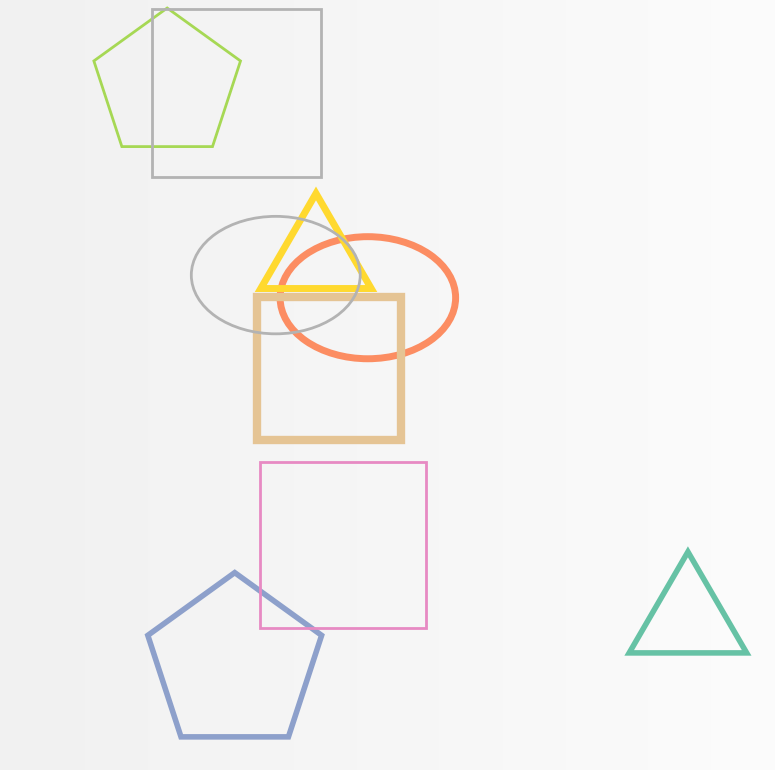[{"shape": "triangle", "thickness": 2, "radius": 0.44, "center": [0.888, 0.196]}, {"shape": "oval", "thickness": 2.5, "radius": 0.57, "center": [0.475, 0.613]}, {"shape": "pentagon", "thickness": 2, "radius": 0.59, "center": [0.303, 0.138]}, {"shape": "square", "thickness": 1, "radius": 0.54, "center": [0.443, 0.292]}, {"shape": "pentagon", "thickness": 1, "radius": 0.5, "center": [0.216, 0.89]}, {"shape": "triangle", "thickness": 2.5, "radius": 0.41, "center": [0.408, 0.666]}, {"shape": "square", "thickness": 3, "radius": 0.46, "center": [0.425, 0.522]}, {"shape": "square", "thickness": 1, "radius": 0.54, "center": [0.305, 0.879]}, {"shape": "oval", "thickness": 1, "radius": 0.54, "center": [0.356, 0.643]}]